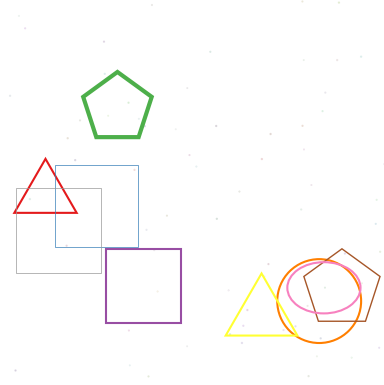[{"shape": "triangle", "thickness": 1.5, "radius": 0.47, "center": [0.118, 0.494]}, {"shape": "square", "thickness": 0.5, "radius": 0.54, "center": [0.251, 0.465]}, {"shape": "pentagon", "thickness": 3, "radius": 0.47, "center": [0.305, 0.719]}, {"shape": "square", "thickness": 1.5, "radius": 0.49, "center": [0.372, 0.257]}, {"shape": "circle", "thickness": 1.5, "radius": 0.54, "center": [0.829, 0.218]}, {"shape": "triangle", "thickness": 1.5, "radius": 0.54, "center": [0.679, 0.182]}, {"shape": "pentagon", "thickness": 1, "radius": 0.52, "center": [0.888, 0.25]}, {"shape": "oval", "thickness": 1.5, "radius": 0.48, "center": [0.841, 0.253]}, {"shape": "square", "thickness": 0.5, "radius": 0.55, "center": [0.152, 0.402]}]